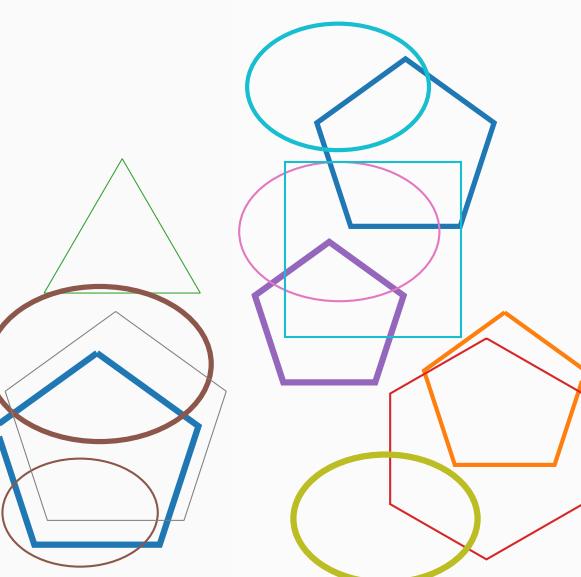[{"shape": "pentagon", "thickness": 2.5, "radius": 0.8, "center": [0.698, 0.737]}, {"shape": "pentagon", "thickness": 3, "radius": 0.92, "center": [0.167, 0.204]}, {"shape": "pentagon", "thickness": 2, "radius": 0.73, "center": [0.868, 0.312]}, {"shape": "triangle", "thickness": 0.5, "radius": 0.78, "center": [0.21, 0.569]}, {"shape": "hexagon", "thickness": 1, "radius": 0.96, "center": [0.837, 0.222]}, {"shape": "pentagon", "thickness": 3, "radius": 0.67, "center": [0.566, 0.446]}, {"shape": "oval", "thickness": 2.5, "radius": 0.96, "center": [0.172, 0.369]}, {"shape": "oval", "thickness": 1, "radius": 0.67, "center": [0.138, 0.111]}, {"shape": "oval", "thickness": 1, "radius": 0.86, "center": [0.584, 0.598]}, {"shape": "pentagon", "thickness": 0.5, "radius": 1.0, "center": [0.199, 0.26]}, {"shape": "oval", "thickness": 3, "radius": 0.79, "center": [0.663, 0.101]}, {"shape": "oval", "thickness": 2, "radius": 0.78, "center": [0.582, 0.849]}, {"shape": "square", "thickness": 1, "radius": 0.76, "center": [0.642, 0.567]}]